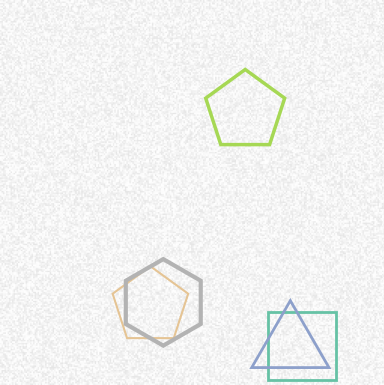[{"shape": "square", "thickness": 2, "radius": 0.44, "center": [0.785, 0.102]}, {"shape": "triangle", "thickness": 2, "radius": 0.58, "center": [0.754, 0.103]}, {"shape": "pentagon", "thickness": 2.5, "radius": 0.54, "center": [0.637, 0.712]}, {"shape": "pentagon", "thickness": 1.5, "radius": 0.52, "center": [0.391, 0.205]}, {"shape": "hexagon", "thickness": 3, "radius": 0.56, "center": [0.424, 0.215]}]